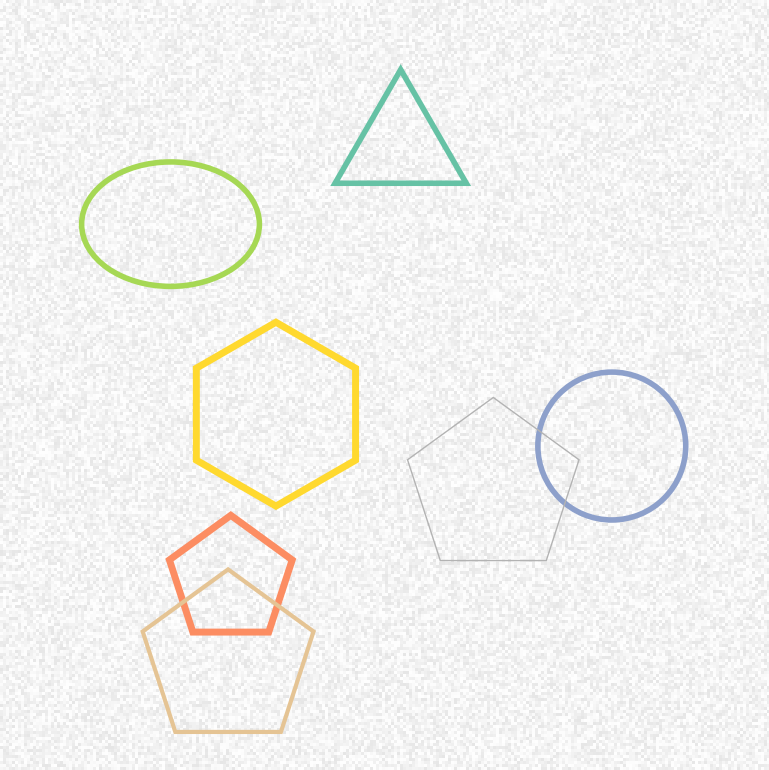[{"shape": "triangle", "thickness": 2, "radius": 0.49, "center": [0.52, 0.811]}, {"shape": "pentagon", "thickness": 2.5, "radius": 0.42, "center": [0.3, 0.247]}, {"shape": "circle", "thickness": 2, "radius": 0.48, "center": [0.795, 0.421]}, {"shape": "oval", "thickness": 2, "radius": 0.58, "center": [0.221, 0.709]}, {"shape": "hexagon", "thickness": 2.5, "radius": 0.6, "center": [0.358, 0.462]}, {"shape": "pentagon", "thickness": 1.5, "radius": 0.58, "center": [0.296, 0.144]}, {"shape": "pentagon", "thickness": 0.5, "radius": 0.59, "center": [0.641, 0.367]}]